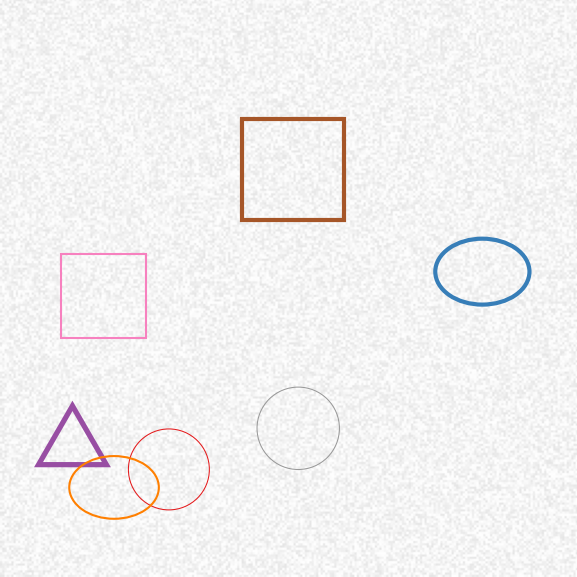[{"shape": "circle", "thickness": 0.5, "radius": 0.35, "center": [0.292, 0.186]}, {"shape": "oval", "thickness": 2, "radius": 0.41, "center": [0.835, 0.529]}, {"shape": "triangle", "thickness": 2.5, "radius": 0.34, "center": [0.125, 0.228]}, {"shape": "oval", "thickness": 1, "radius": 0.39, "center": [0.197, 0.155]}, {"shape": "square", "thickness": 2, "radius": 0.44, "center": [0.508, 0.706]}, {"shape": "square", "thickness": 1, "radius": 0.37, "center": [0.18, 0.487]}, {"shape": "circle", "thickness": 0.5, "radius": 0.36, "center": [0.516, 0.257]}]